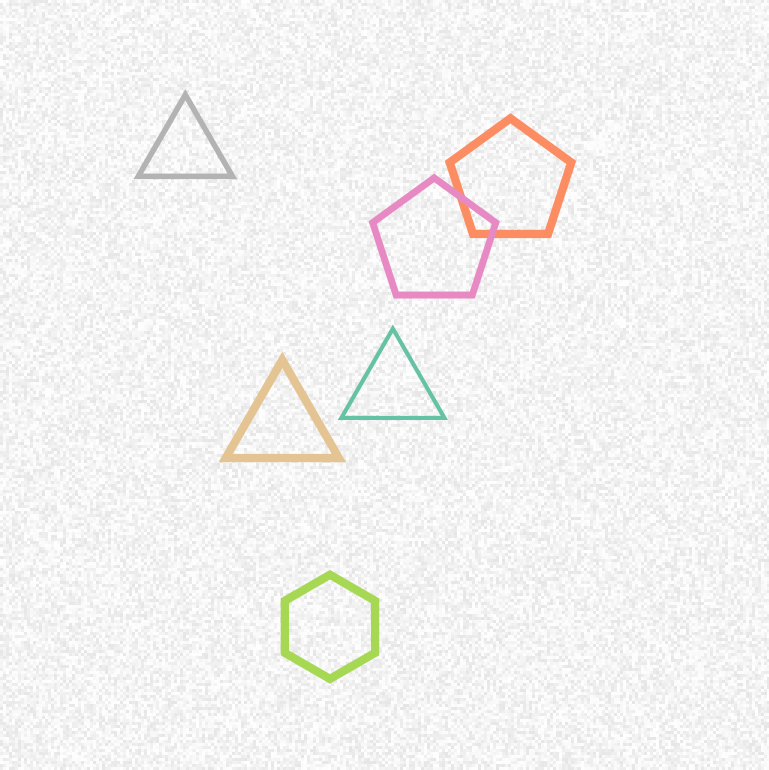[{"shape": "triangle", "thickness": 1.5, "radius": 0.39, "center": [0.51, 0.496]}, {"shape": "pentagon", "thickness": 3, "radius": 0.41, "center": [0.663, 0.763]}, {"shape": "pentagon", "thickness": 2.5, "radius": 0.42, "center": [0.564, 0.685]}, {"shape": "hexagon", "thickness": 3, "radius": 0.34, "center": [0.429, 0.186]}, {"shape": "triangle", "thickness": 3, "radius": 0.42, "center": [0.367, 0.448]}, {"shape": "triangle", "thickness": 2, "radius": 0.35, "center": [0.241, 0.806]}]